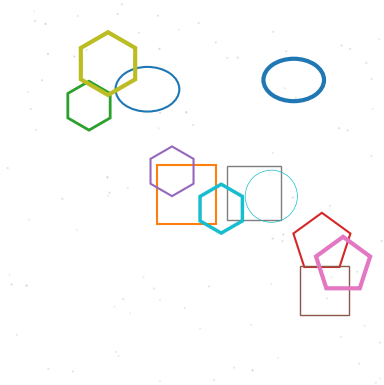[{"shape": "oval", "thickness": 3, "radius": 0.39, "center": [0.763, 0.792]}, {"shape": "oval", "thickness": 1.5, "radius": 0.41, "center": [0.383, 0.768]}, {"shape": "square", "thickness": 1.5, "radius": 0.39, "center": [0.484, 0.496]}, {"shape": "hexagon", "thickness": 2, "radius": 0.32, "center": [0.231, 0.725]}, {"shape": "pentagon", "thickness": 1.5, "radius": 0.39, "center": [0.836, 0.369]}, {"shape": "hexagon", "thickness": 1.5, "radius": 0.32, "center": [0.447, 0.555]}, {"shape": "square", "thickness": 1, "radius": 0.32, "center": [0.843, 0.245]}, {"shape": "pentagon", "thickness": 3, "radius": 0.37, "center": [0.891, 0.311]}, {"shape": "square", "thickness": 1, "radius": 0.35, "center": [0.66, 0.499]}, {"shape": "hexagon", "thickness": 3, "radius": 0.41, "center": [0.281, 0.835]}, {"shape": "hexagon", "thickness": 2.5, "radius": 0.32, "center": [0.575, 0.458]}, {"shape": "circle", "thickness": 0.5, "radius": 0.34, "center": [0.705, 0.49]}]